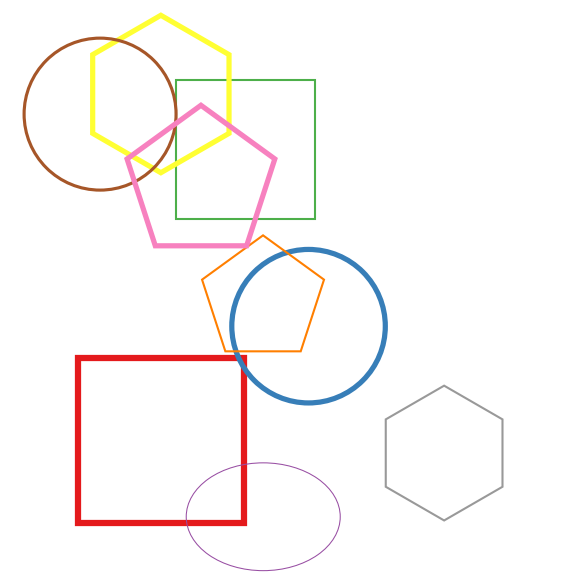[{"shape": "square", "thickness": 3, "radius": 0.72, "center": [0.279, 0.237]}, {"shape": "circle", "thickness": 2.5, "radius": 0.66, "center": [0.534, 0.434]}, {"shape": "square", "thickness": 1, "radius": 0.6, "center": [0.426, 0.74]}, {"shape": "oval", "thickness": 0.5, "radius": 0.67, "center": [0.456, 0.104]}, {"shape": "pentagon", "thickness": 1, "radius": 0.56, "center": [0.455, 0.481]}, {"shape": "hexagon", "thickness": 2.5, "radius": 0.68, "center": [0.279, 0.836]}, {"shape": "circle", "thickness": 1.5, "radius": 0.66, "center": [0.173, 0.802]}, {"shape": "pentagon", "thickness": 2.5, "radius": 0.67, "center": [0.348, 0.682]}, {"shape": "hexagon", "thickness": 1, "radius": 0.58, "center": [0.769, 0.215]}]